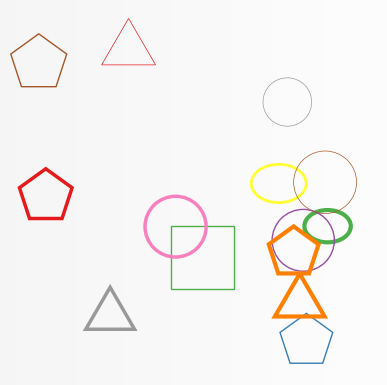[{"shape": "pentagon", "thickness": 2.5, "radius": 0.36, "center": [0.118, 0.49]}, {"shape": "triangle", "thickness": 0.5, "radius": 0.4, "center": [0.332, 0.872]}, {"shape": "pentagon", "thickness": 1, "radius": 0.36, "center": [0.791, 0.114]}, {"shape": "oval", "thickness": 3, "radius": 0.3, "center": [0.845, 0.413]}, {"shape": "square", "thickness": 1, "radius": 0.41, "center": [0.523, 0.331]}, {"shape": "circle", "thickness": 1, "radius": 0.4, "center": [0.783, 0.376]}, {"shape": "pentagon", "thickness": 3, "radius": 0.34, "center": [0.758, 0.344]}, {"shape": "triangle", "thickness": 3, "radius": 0.37, "center": [0.774, 0.215]}, {"shape": "oval", "thickness": 2, "radius": 0.35, "center": [0.719, 0.523]}, {"shape": "circle", "thickness": 0.5, "radius": 0.41, "center": [0.839, 0.527]}, {"shape": "pentagon", "thickness": 1, "radius": 0.38, "center": [0.1, 0.836]}, {"shape": "circle", "thickness": 2.5, "radius": 0.39, "center": [0.453, 0.411]}, {"shape": "circle", "thickness": 0.5, "radius": 0.31, "center": [0.742, 0.735]}, {"shape": "triangle", "thickness": 2.5, "radius": 0.36, "center": [0.284, 0.181]}]